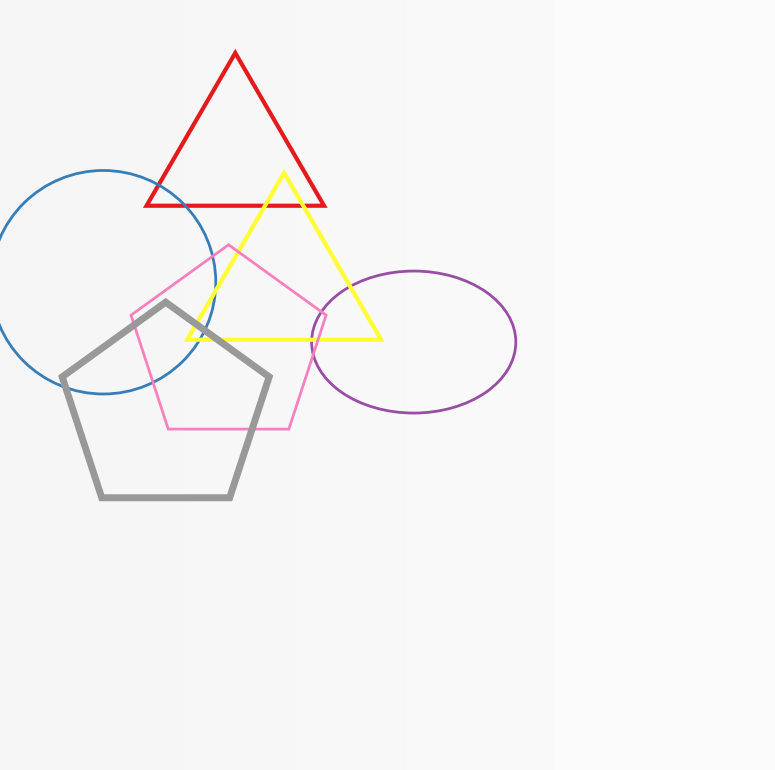[{"shape": "triangle", "thickness": 1.5, "radius": 0.66, "center": [0.304, 0.799]}, {"shape": "circle", "thickness": 1, "radius": 0.73, "center": [0.133, 0.633]}, {"shape": "oval", "thickness": 1, "radius": 0.66, "center": [0.534, 0.556]}, {"shape": "triangle", "thickness": 1.5, "radius": 0.72, "center": [0.367, 0.631]}, {"shape": "pentagon", "thickness": 1, "radius": 0.66, "center": [0.295, 0.55]}, {"shape": "pentagon", "thickness": 2.5, "radius": 0.7, "center": [0.214, 0.467]}]